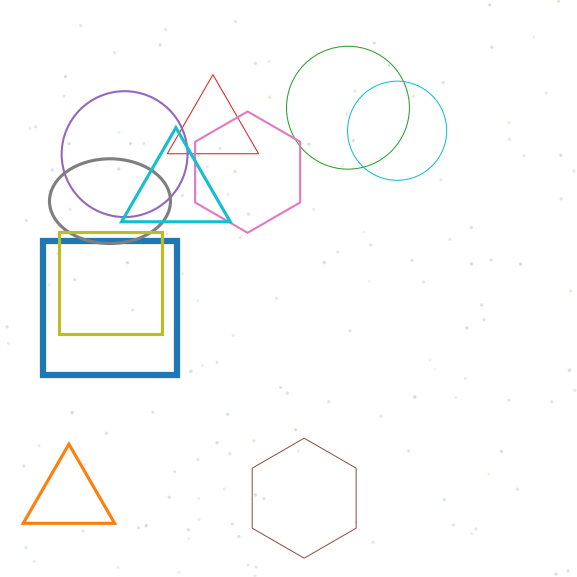[{"shape": "square", "thickness": 3, "radius": 0.58, "center": [0.191, 0.466]}, {"shape": "triangle", "thickness": 1.5, "radius": 0.46, "center": [0.119, 0.139]}, {"shape": "circle", "thickness": 0.5, "radius": 0.53, "center": [0.603, 0.813]}, {"shape": "triangle", "thickness": 0.5, "radius": 0.46, "center": [0.369, 0.779]}, {"shape": "circle", "thickness": 1, "radius": 0.54, "center": [0.216, 0.732]}, {"shape": "hexagon", "thickness": 0.5, "radius": 0.52, "center": [0.527, 0.136]}, {"shape": "hexagon", "thickness": 1, "radius": 0.53, "center": [0.429, 0.701]}, {"shape": "oval", "thickness": 1.5, "radius": 0.52, "center": [0.19, 0.651]}, {"shape": "square", "thickness": 1.5, "radius": 0.45, "center": [0.191, 0.509]}, {"shape": "circle", "thickness": 0.5, "radius": 0.43, "center": [0.688, 0.773]}, {"shape": "triangle", "thickness": 1.5, "radius": 0.54, "center": [0.305, 0.669]}]